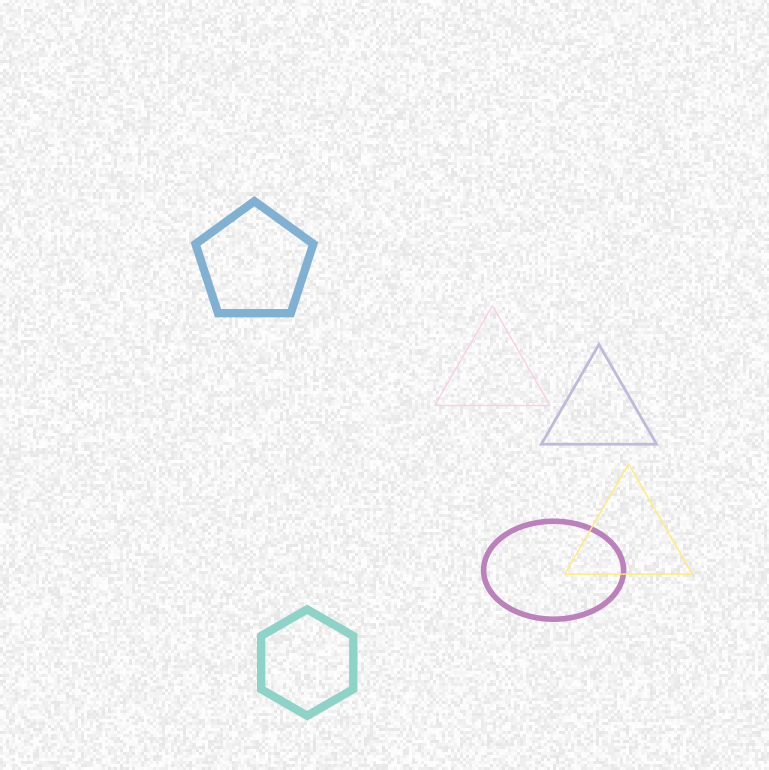[{"shape": "hexagon", "thickness": 3, "radius": 0.35, "center": [0.399, 0.14]}, {"shape": "triangle", "thickness": 1, "radius": 0.43, "center": [0.778, 0.466]}, {"shape": "pentagon", "thickness": 3, "radius": 0.4, "center": [0.33, 0.658]}, {"shape": "triangle", "thickness": 0.5, "radius": 0.43, "center": [0.639, 0.517]}, {"shape": "oval", "thickness": 2, "radius": 0.45, "center": [0.719, 0.259]}, {"shape": "triangle", "thickness": 0.5, "radius": 0.48, "center": [0.816, 0.302]}]